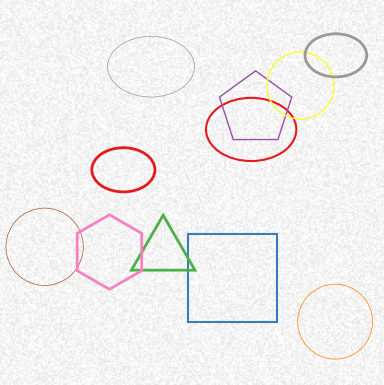[{"shape": "oval", "thickness": 1.5, "radius": 0.59, "center": [0.652, 0.664]}, {"shape": "oval", "thickness": 2, "radius": 0.41, "center": [0.32, 0.559]}, {"shape": "square", "thickness": 1.5, "radius": 0.57, "center": [0.604, 0.278]}, {"shape": "triangle", "thickness": 2, "radius": 0.48, "center": [0.424, 0.346]}, {"shape": "pentagon", "thickness": 1, "radius": 0.49, "center": [0.664, 0.717]}, {"shape": "circle", "thickness": 0.5, "radius": 0.49, "center": [0.871, 0.165]}, {"shape": "circle", "thickness": 1, "radius": 0.44, "center": [0.781, 0.778]}, {"shape": "circle", "thickness": 0.5, "radius": 0.5, "center": [0.116, 0.359]}, {"shape": "hexagon", "thickness": 2, "radius": 0.48, "center": [0.284, 0.345]}, {"shape": "oval", "thickness": 0.5, "radius": 0.56, "center": [0.392, 0.827]}, {"shape": "oval", "thickness": 2, "radius": 0.4, "center": [0.872, 0.856]}]